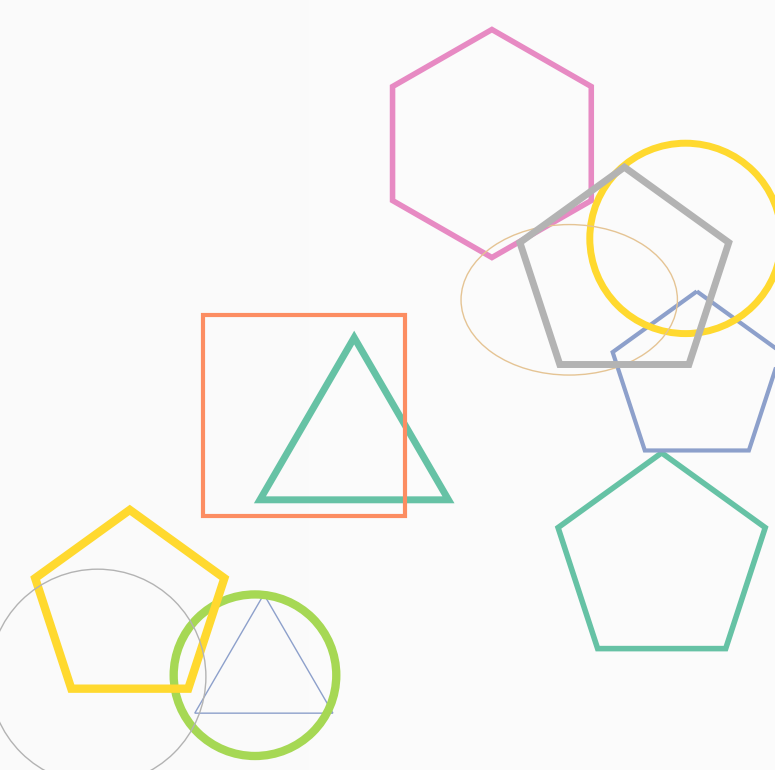[{"shape": "pentagon", "thickness": 2, "radius": 0.7, "center": [0.854, 0.271]}, {"shape": "triangle", "thickness": 2.5, "radius": 0.7, "center": [0.457, 0.421]}, {"shape": "square", "thickness": 1.5, "radius": 0.65, "center": [0.392, 0.461]}, {"shape": "triangle", "thickness": 0.5, "radius": 0.51, "center": [0.34, 0.125]}, {"shape": "pentagon", "thickness": 1.5, "radius": 0.57, "center": [0.899, 0.507]}, {"shape": "hexagon", "thickness": 2, "radius": 0.74, "center": [0.635, 0.814]}, {"shape": "circle", "thickness": 3, "radius": 0.52, "center": [0.329, 0.123]}, {"shape": "pentagon", "thickness": 3, "radius": 0.64, "center": [0.167, 0.209]}, {"shape": "circle", "thickness": 2.5, "radius": 0.62, "center": [0.885, 0.69]}, {"shape": "oval", "thickness": 0.5, "radius": 0.7, "center": [0.734, 0.611]}, {"shape": "pentagon", "thickness": 2.5, "radius": 0.71, "center": [0.806, 0.641]}, {"shape": "circle", "thickness": 0.5, "radius": 0.7, "center": [0.126, 0.121]}]